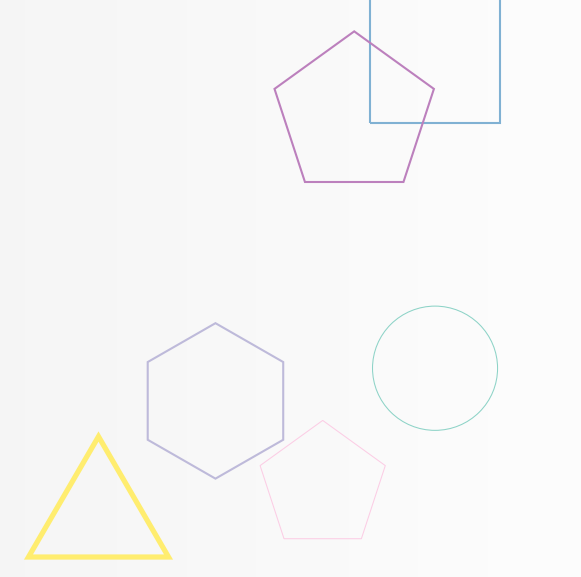[{"shape": "circle", "thickness": 0.5, "radius": 0.54, "center": [0.748, 0.362]}, {"shape": "hexagon", "thickness": 1, "radius": 0.67, "center": [0.371, 0.305]}, {"shape": "square", "thickness": 1, "radius": 0.56, "center": [0.748, 0.899]}, {"shape": "pentagon", "thickness": 0.5, "radius": 0.57, "center": [0.555, 0.158]}, {"shape": "pentagon", "thickness": 1, "radius": 0.72, "center": [0.609, 0.801]}, {"shape": "triangle", "thickness": 2.5, "radius": 0.7, "center": [0.169, 0.104]}]